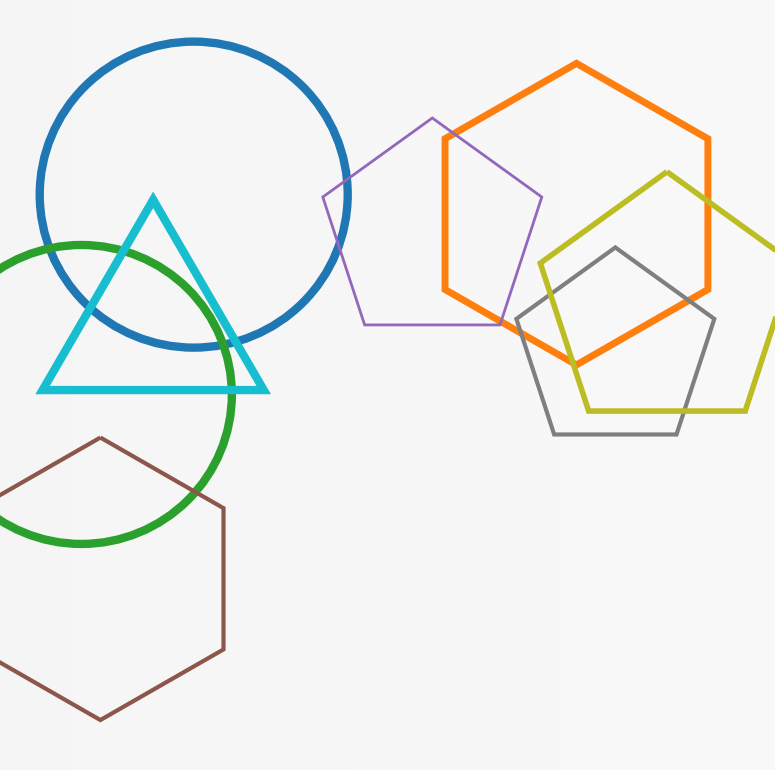[{"shape": "circle", "thickness": 3, "radius": 0.99, "center": [0.25, 0.747]}, {"shape": "hexagon", "thickness": 2.5, "radius": 0.98, "center": [0.744, 0.722]}, {"shape": "circle", "thickness": 3, "radius": 0.97, "center": [0.105, 0.488]}, {"shape": "pentagon", "thickness": 1, "radius": 0.74, "center": [0.558, 0.698]}, {"shape": "hexagon", "thickness": 1.5, "radius": 0.92, "center": [0.13, 0.248]}, {"shape": "pentagon", "thickness": 1.5, "radius": 0.67, "center": [0.794, 0.544]}, {"shape": "pentagon", "thickness": 2, "radius": 0.86, "center": [0.861, 0.605]}, {"shape": "triangle", "thickness": 3, "radius": 0.82, "center": [0.198, 0.576]}]